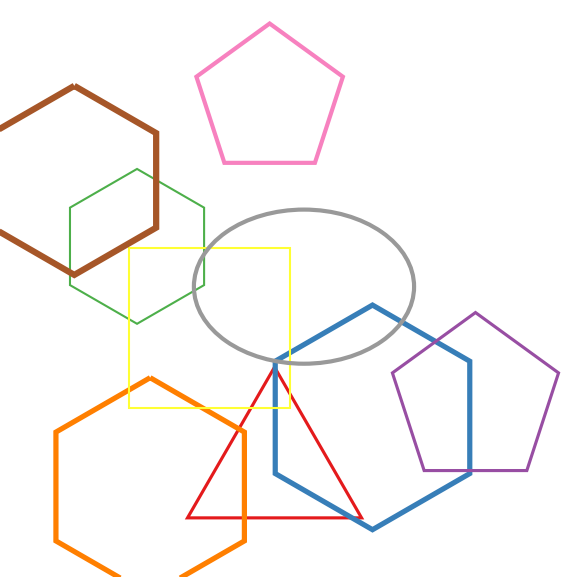[{"shape": "triangle", "thickness": 1.5, "radius": 0.87, "center": [0.475, 0.189]}, {"shape": "hexagon", "thickness": 2.5, "radius": 0.97, "center": [0.645, 0.276]}, {"shape": "hexagon", "thickness": 1, "radius": 0.67, "center": [0.237, 0.573]}, {"shape": "pentagon", "thickness": 1.5, "radius": 0.76, "center": [0.823, 0.307]}, {"shape": "hexagon", "thickness": 2.5, "radius": 0.94, "center": [0.26, 0.157]}, {"shape": "square", "thickness": 1, "radius": 0.69, "center": [0.362, 0.432]}, {"shape": "hexagon", "thickness": 3, "radius": 0.82, "center": [0.129, 0.687]}, {"shape": "pentagon", "thickness": 2, "radius": 0.67, "center": [0.467, 0.825]}, {"shape": "oval", "thickness": 2, "radius": 0.95, "center": [0.526, 0.503]}]